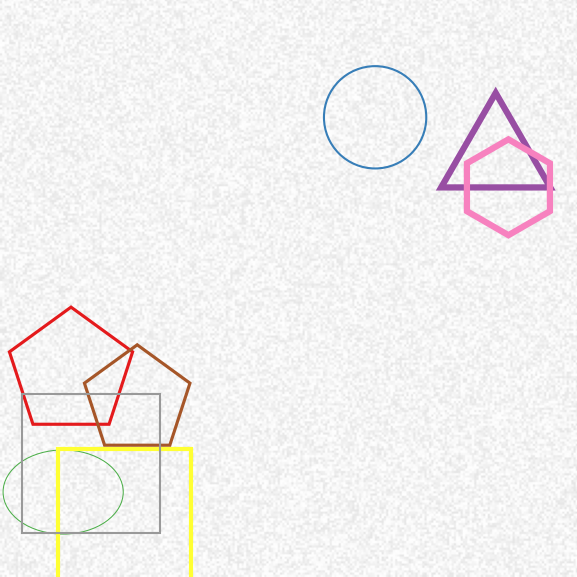[{"shape": "pentagon", "thickness": 1.5, "radius": 0.56, "center": [0.123, 0.355]}, {"shape": "circle", "thickness": 1, "radius": 0.44, "center": [0.65, 0.796]}, {"shape": "oval", "thickness": 0.5, "radius": 0.52, "center": [0.109, 0.147]}, {"shape": "triangle", "thickness": 3, "radius": 0.55, "center": [0.858, 0.729]}, {"shape": "square", "thickness": 2, "radius": 0.58, "center": [0.216, 0.107]}, {"shape": "pentagon", "thickness": 1.5, "radius": 0.48, "center": [0.238, 0.306]}, {"shape": "hexagon", "thickness": 3, "radius": 0.41, "center": [0.88, 0.675]}, {"shape": "square", "thickness": 1, "radius": 0.6, "center": [0.158, 0.197]}]